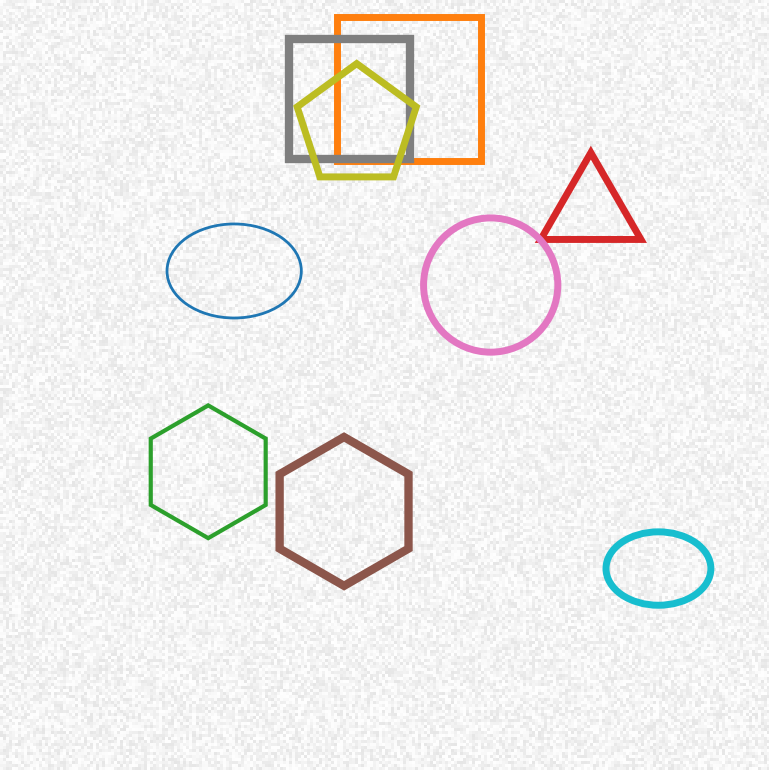[{"shape": "oval", "thickness": 1, "radius": 0.44, "center": [0.304, 0.648]}, {"shape": "square", "thickness": 2.5, "radius": 0.47, "center": [0.531, 0.885]}, {"shape": "hexagon", "thickness": 1.5, "radius": 0.43, "center": [0.27, 0.387]}, {"shape": "triangle", "thickness": 2.5, "radius": 0.38, "center": [0.767, 0.727]}, {"shape": "hexagon", "thickness": 3, "radius": 0.48, "center": [0.447, 0.336]}, {"shape": "circle", "thickness": 2.5, "radius": 0.44, "center": [0.637, 0.63]}, {"shape": "square", "thickness": 3, "radius": 0.39, "center": [0.454, 0.871]}, {"shape": "pentagon", "thickness": 2.5, "radius": 0.41, "center": [0.463, 0.836]}, {"shape": "oval", "thickness": 2.5, "radius": 0.34, "center": [0.855, 0.262]}]